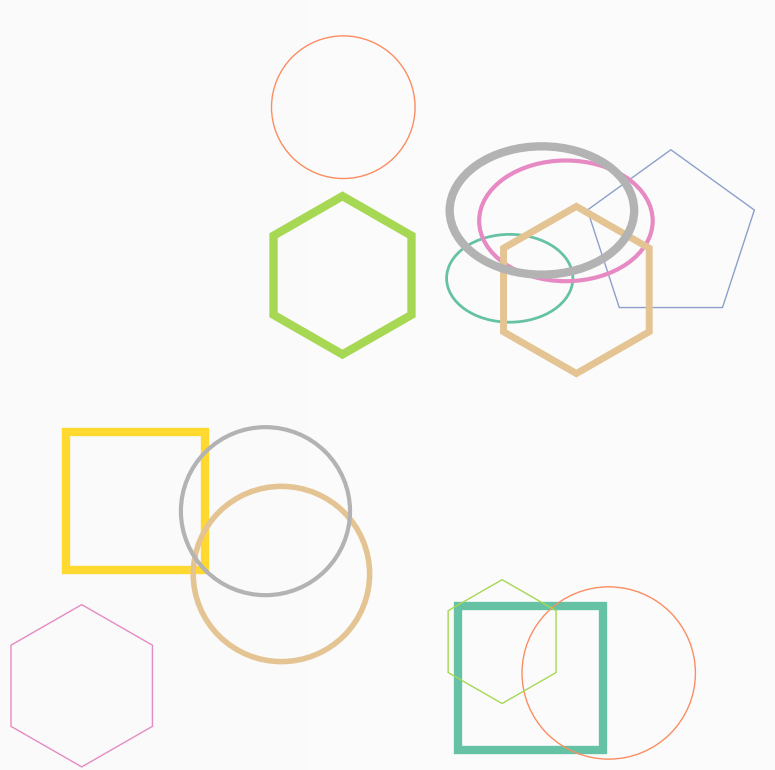[{"shape": "oval", "thickness": 1, "radius": 0.41, "center": [0.658, 0.639]}, {"shape": "square", "thickness": 3, "radius": 0.47, "center": [0.685, 0.12]}, {"shape": "circle", "thickness": 0.5, "radius": 0.56, "center": [0.785, 0.126]}, {"shape": "circle", "thickness": 0.5, "radius": 0.46, "center": [0.443, 0.861]}, {"shape": "pentagon", "thickness": 0.5, "radius": 0.57, "center": [0.866, 0.692]}, {"shape": "hexagon", "thickness": 0.5, "radius": 0.53, "center": [0.105, 0.109]}, {"shape": "oval", "thickness": 1.5, "radius": 0.56, "center": [0.73, 0.713]}, {"shape": "hexagon", "thickness": 3, "radius": 0.51, "center": [0.442, 0.643]}, {"shape": "hexagon", "thickness": 0.5, "radius": 0.4, "center": [0.648, 0.167]}, {"shape": "square", "thickness": 3, "radius": 0.45, "center": [0.175, 0.349]}, {"shape": "hexagon", "thickness": 2.5, "radius": 0.54, "center": [0.744, 0.623]}, {"shape": "circle", "thickness": 2, "radius": 0.57, "center": [0.363, 0.255]}, {"shape": "oval", "thickness": 3, "radius": 0.6, "center": [0.699, 0.727]}, {"shape": "circle", "thickness": 1.5, "radius": 0.55, "center": [0.343, 0.336]}]